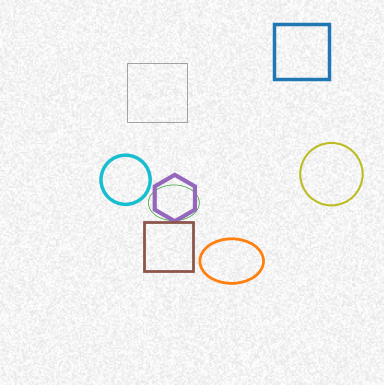[{"shape": "square", "thickness": 2.5, "radius": 0.35, "center": [0.784, 0.866]}, {"shape": "oval", "thickness": 2, "radius": 0.41, "center": [0.602, 0.322]}, {"shape": "oval", "thickness": 0.5, "radius": 0.33, "center": [0.452, 0.473]}, {"shape": "hexagon", "thickness": 3, "radius": 0.3, "center": [0.454, 0.486]}, {"shape": "square", "thickness": 2, "radius": 0.32, "center": [0.437, 0.36]}, {"shape": "square", "thickness": 0.5, "radius": 0.38, "center": [0.408, 0.761]}, {"shape": "circle", "thickness": 1.5, "radius": 0.41, "center": [0.861, 0.548]}, {"shape": "circle", "thickness": 2.5, "radius": 0.32, "center": [0.326, 0.533]}]